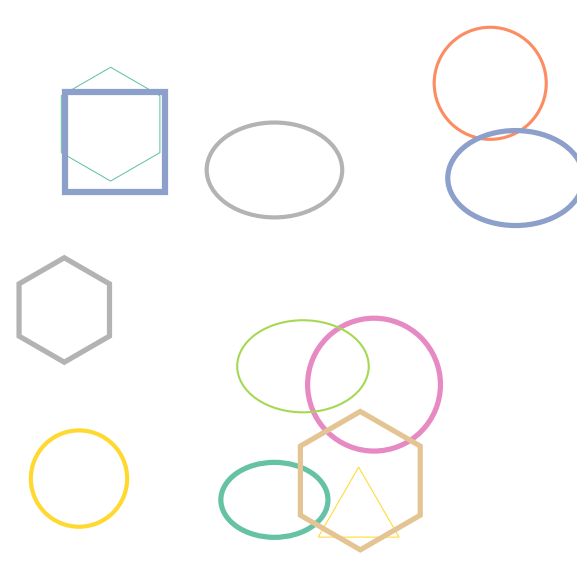[{"shape": "oval", "thickness": 2.5, "radius": 0.46, "center": [0.475, 0.134]}, {"shape": "hexagon", "thickness": 0.5, "radius": 0.49, "center": [0.192, 0.784]}, {"shape": "circle", "thickness": 1.5, "radius": 0.49, "center": [0.849, 0.855]}, {"shape": "square", "thickness": 3, "radius": 0.43, "center": [0.199, 0.753]}, {"shape": "oval", "thickness": 2.5, "radius": 0.59, "center": [0.893, 0.691]}, {"shape": "circle", "thickness": 2.5, "radius": 0.58, "center": [0.648, 0.333]}, {"shape": "oval", "thickness": 1, "radius": 0.57, "center": [0.525, 0.365]}, {"shape": "circle", "thickness": 2, "radius": 0.42, "center": [0.137, 0.17]}, {"shape": "triangle", "thickness": 0.5, "radius": 0.4, "center": [0.621, 0.109]}, {"shape": "hexagon", "thickness": 2.5, "radius": 0.6, "center": [0.624, 0.167]}, {"shape": "oval", "thickness": 2, "radius": 0.59, "center": [0.475, 0.705]}, {"shape": "hexagon", "thickness": 2.5, "radius": 0.45, "center": [0.111, 0.462]}]